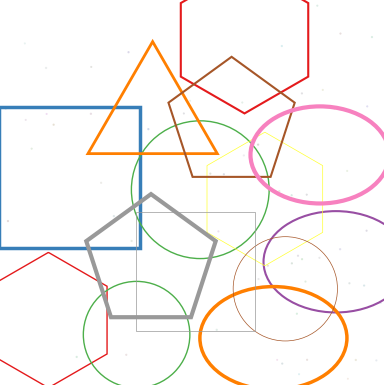[{"shape": "hexagon", "thickness": 1.5, "radius": 0.96, "center": [0.635, 0.897]}, {"shape": "hexagon", "thickness": 1, "radius": 0.88, "center": [0.126, 0.169]}, {"shape": "square", "thickness": 2.5, "radius": 0.91, "center": [0.181, 0.54]}, {"shape": "circle", "thickness": 1, "radius": 0.69, "center": [0.355, 0.131]}, {"shape": "circle", "thickness": 1, "radius": 0.89, "center": [0.52, 0.507]}, {"shape": "oval", "thickness": 1.5, "radius": 0.94, "center": [0.872, 0.32]}, {"shape": "triangle", "thickness": 2, "radius": 0.97, "center": [0.396, 0.698]}, {"shape": "oval", "thickness": 2.5, "radius": 0.95, "center": [0.71, 0.122]}, {"shape": "hexagon", "thickness": 0.5, "radius": 0.87, "center": [0.688, 0.483]}, {"shape": "circle", "thickness": 0.5, "radius": 0.68, "center": [0.741, 0.25]}, {"shape": "pentagon", "thickness": 1.5, "radius": 0.86, "center": [0.602, 0.68]}, {"shape": "oval", "thickness": 3, "radius": 0.9, "center": [0.831, 0.598]}, {"shape": "pentagon", "thickness": 3, "radius": 0.88, "center": [0.392, 0.319]}, {"shape": "square", "thickness": 0.5, "radius": 0.78, "center": [0.508, 0.295]}]